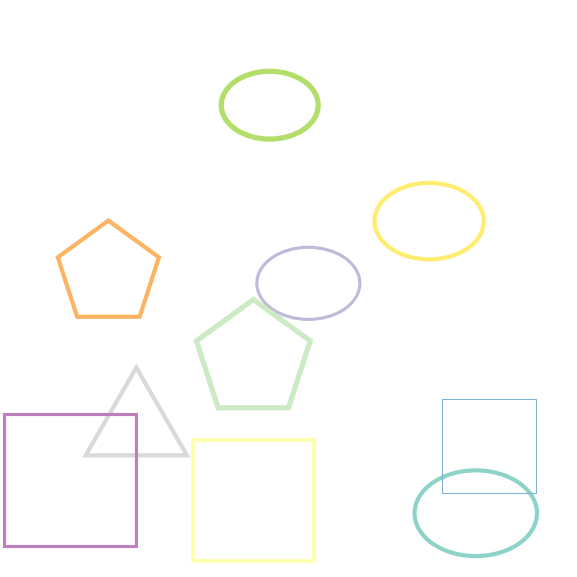[{"shape": "oval", "thickness": 2, "radius": 0.53, "center": [0.824, 0.11]}, {"shape": "square", "thickness": 2, "radius": 0.52, "center": [0.438, 0.133]}, {"shape": "oval", "thickness": 1.5, "radius": 0.45, "center": [0.534, 0.509]}, {"shape": "square", "thickness": 0.5, "radius": 0.41, "center": [0.846, 0.227]}, {"shape": "pentagon", "thickness": 2, "radius": 0.46, "center": [0.188, 0.525]}, {"shape": "oval", "thickness": 2.5, "radius": 0.42, "center": [0.467, 0.817]}, {"shape": "triangle", "thickness": 2, "radius": 0.51, "center": [0.236, 0.261]}, {"shape": "square", "thickness": 1.5, "radius": 0.57, "center": [0.121, 0.168]}, {"shape": "pentagon", "thickness": 2.5, "radius": 0.52, "center": [0.439, 0.377]}, {"shape": "oval", "thickness": 2, "radius": 0.47, "center": [0.743, 0.616]}]